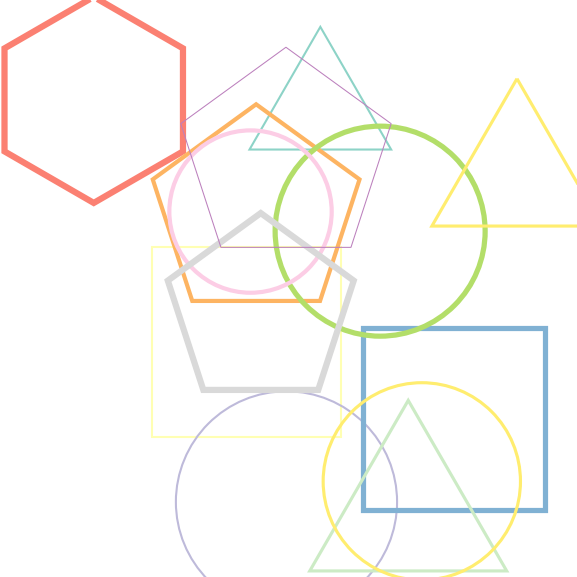[{"shape": "triangle", "thickness": 1, "radius": 0.71, "center": [0.555, 0.811]}, {"shape": "square", "thickness": 1, "radius": 0.82, "center": [0.427, 0.408]}, {"shape": "circle", "thickness": 1, "radius": 0.96, "center": [0.496, 0.13]}, {"shape": "hexagon", "thickness": 3, "radius": 0.89, "center": [0.162, 0.826]}, {"shape": "square", "thickness": 2.5, "radius": 0.79, "center": [0.785, 0.274]}, {"shape": "pentagon", "thickness": 2, "radius": 0.94, "center": [0.444, 0.63]}, {"shape": "circle", "thickness": 2.5, "radius": 0.91, "center": [0.658, 0.599]}, {"shape": "circle", "thickness": 2, "radius": 0.7, "center": [0.434, 0.633]}, {"shape": "pentagon", "thickness": 3, "radius": 0.85, "center": [0.452, 0.461]}, {"shape": "pentagon", "thickness": 0.5, "radius": 0.96, "center": [0.495, 0.726]}, {"shape": "triangle", "thickness": 1.5, "radius": 0.98, "center": [0.707, 0.109]}, {"shape": "triangle", "thickness": 1.5, "radius": 0.85, "center": [0.895, 0.693]}, {"shape": "circle", "thickness": 1.5, "radius": 0.85, "center": [0.73, 0.166]}]